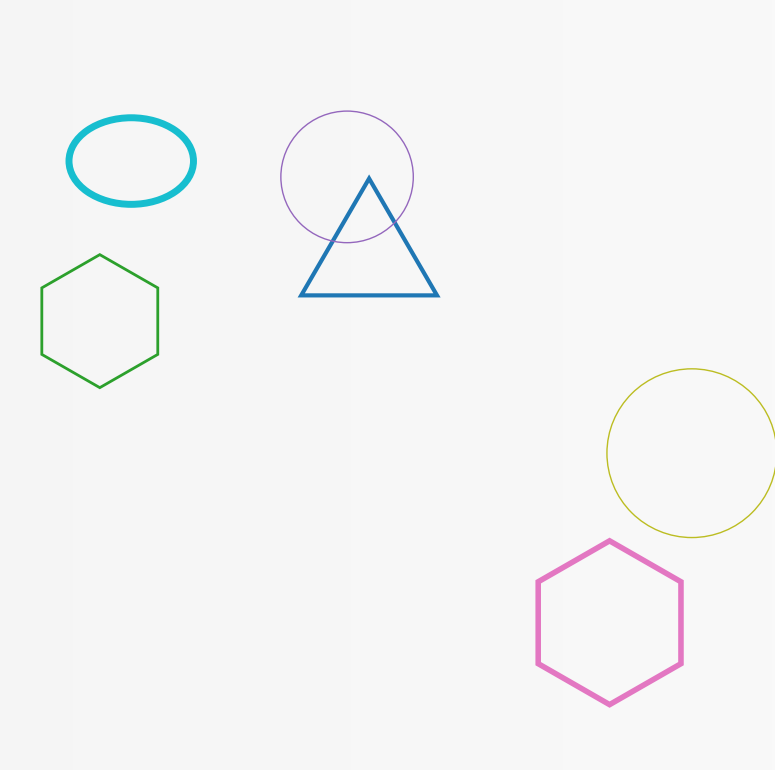[{"shape": "triangle", "thickness": 1.5, "radius": 0.51, "center": [0.476, 0.667]}, {"shape": "hexagon", "thickness": 1, "radius": 0.43, "center": [0.129, 0.583]}, {"shape": "circle", "thickness": 0.5, "radius": 0.43, "center": [0.448, 0.77]}, {"shape": "hexagon", "thickness": 2, "radius": 0.53, "center": [0.787, 0.191]}, {"shape": "circle", "thickness": 0.5, "radius": 0.55, "center": [0.893, 0.411]}, {"shape": "oval", "thickness": 2.5, "radius": 0.4, "center": [0.169, 0.791]}]